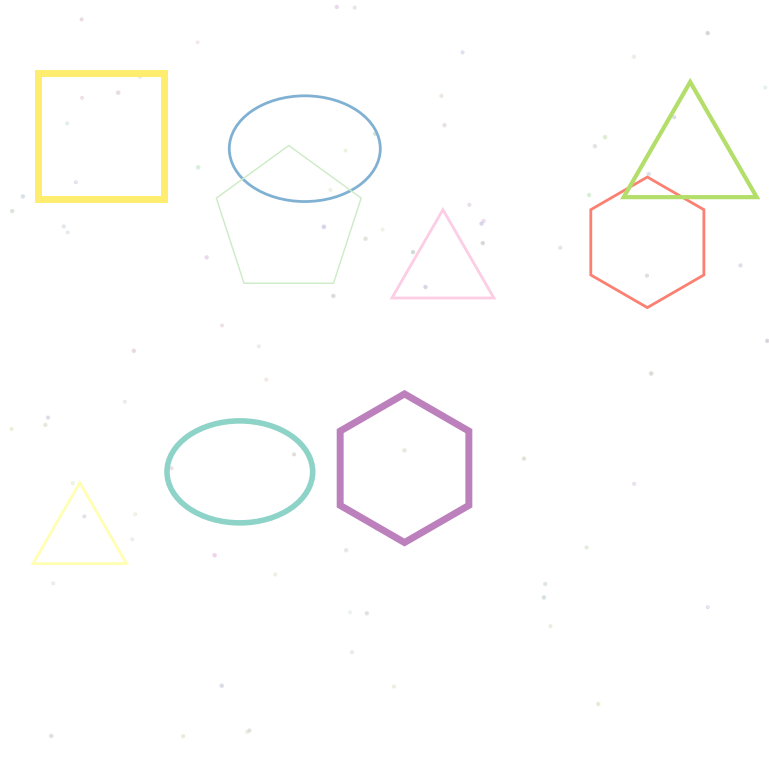[{"shape": "oval", "thickness": 2, "radius": 0.47, "center": [0.311, 0.387]}, {"shape": "triangle", "thickness": 1, "radius": 0.35, "center": [0.104, 0.303]}, {"shape": "hexagon", "thickness": 1, "radius": 0.42, "center": [0.841, 0.685]}, {"shape": "oval", "thickness": 1, "radius": 0.49, "center": [0.396, 0.807]}, {"shape": "triangle", "thickness": 1.5, "radius": 0.5, "center": [0.896, 0.794]}, {"shape": "triangle", "thickness": 1, "radius": 0.38, "center": [0.575, 0.651]}, {"shape": "hexagon", "thickness": 2.5, "radius": 0.48, "center": [0.525, 0.392]}, {"shape": "pentagon", "thickness": 0.5, "radius": 0.49, "center": [0.375, 0.712]}, {"shape": "square", "thickness": 2.5, "radius": 0.41, "center": [0.132, 0.824]}]